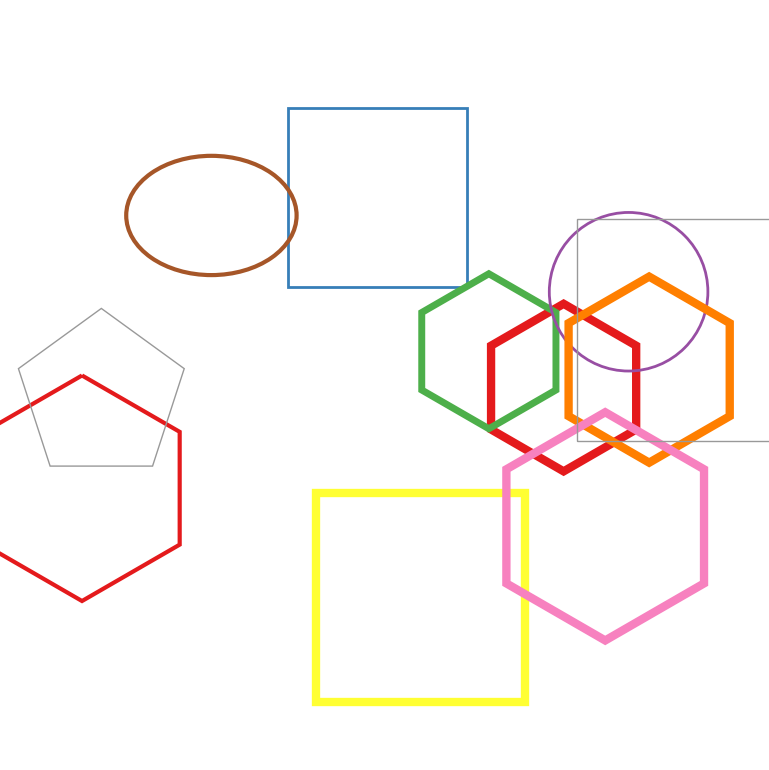[{"shape": "hexagon", "thickness": 1.5, "radius": 0.73, "center": [0.107, 0.366]}, {"shape": "hexagon", "thickness": 3, "radius": 0.54, "center": [0.732, 0.497]}, {"shape": "square", "thickness": 1, "radius": 0.58, "center": [0.491, 0.743]}, {"shape": "hexagon", "thickness": 2.5, "radius": 0.5, "center": [0.635, 0.544]}, {"shape": "circle", "thickness": 1, "radius": 0.51, "center": [0.816, 0.621]}, {"shape": "hexagon", "thickness": 3, "radius": 0.6, "center": [0.843, 0.52]}, {"shape": "square", "thickness": 3, "radius": 0.68, "center": [0.547, 0.224]}, {"shape": "oval", "thickness": 1.5, "radius": 0.55, "center": [0.275, 0.72]}, {"shape": "hexagon", "thickness": 3, "radius": 0.74, "center": [0.786, 0.316]}, {"shape": "pentagon", "thickness": 0.5, "radius": 0.57, "center": [0.132, 0.486]}, {"shape": "square", "thickness": 0.5, "radius": 0.72, "center": [0.893, 0.571]}]